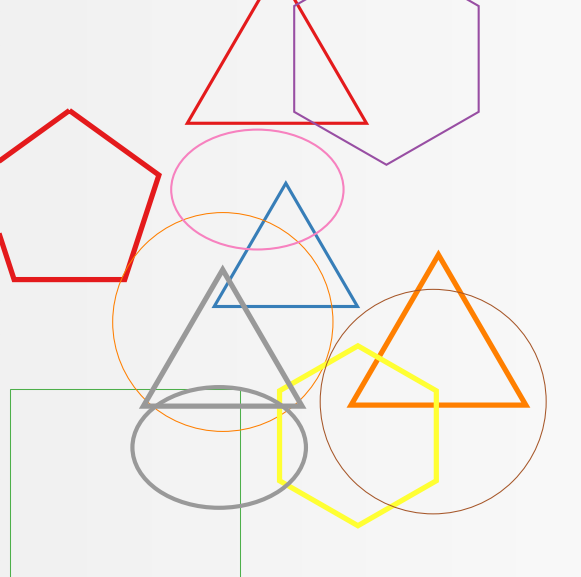[{"shape": "triangle", "thickness": 1.5, "radius": 0.89, "center": [0.476, 0.875]}, {"shape": "pentagon", "thickness": 2.5, "radius": 0.81, "center": [0.119, 0.646]}, {"shape": "triangle", "thickness": 1.5, "radius": 0.71, "center": [0.492, 0.54]}, {"shape": "square", "thickness": 0.5, "radius": 0.99, "center": [0.215, 0.127]}, {"shape": "hexagon", "thickness": 1, "radius": 0.92, "center": [0.665, 0.897]}, {"shape": "triangle", "thickness": 2.5, "radius": 0.87, "center": [0.754, 0.384]}, {"shape": "circle", "thickness": 0.5, "radius": 0.95, "center": [0.383, 0.442]}, {"shape": "hexagon", "thickness": 2.5, "radius": 0.78, "center": [0.616, 0.245]}, {"shape": "circle", "thickness": 0.5, "radius": 0.97, "center": [0.745, 0.304]}, {"shape": "oval", "thickness": 1, "radius": 0.74, "center": [0.443, 0.671]}, {"shape": "triangle", "thickness": 2.5, "radius": 0.79, "center": [0.383, 0.375]}, {"shape": "oval", "thickness": 2, "radius": 0.75, "center": [0.377, 0.224]}]